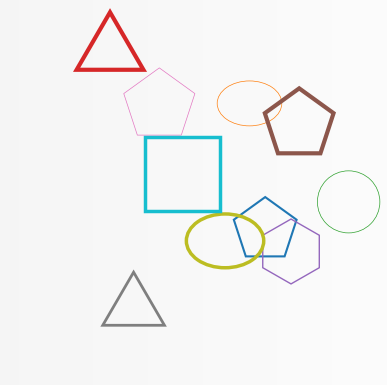[{"shape": "pentagon", "thickness": 1.5, "radius": 0.43, "center": [0.684, 0.403]}, {"shape": "oval", "thickness": 0.5, "radius": 0.42, "center": [0.644, 0.731]}, {"shape": "circle", "thickness": 0.5, "radius": 0.4, "center": [0.9, 0.476]}, {"shape": "triangle", "thickness": 3, "radius": 0.5, "center": [0.284, 0.869]}, {"shape": "hexagon", "thickness": 1, "radius": 0.42, "center": [0.751, 0.347]}, {"shape": "pentagon", "thickness": 3, "radius": 0.47, "center": [0.772, 0.677]}, {"shape": "pentagon", "thickness": 0.5, "radius": 0.48, "center": [0.411, 0.727]}, {"shape": "triangle", "thickness": 2, "radius": 0.46, "center": [0.345, 0.201]}, {"shape": "oval", "thickness": 2.5, "radius": 0.5, "center": [0.581, 0.374]}, {"shape": "square", "thickness": 2.5, "radius": 0.48, "center": [0.471, 0.549]}]